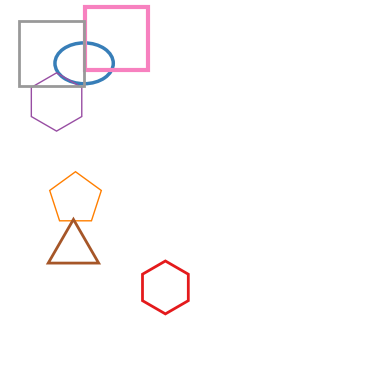[{"shape": "hexagon", "thickness": 2, "radius": 0.34, "center": [0.43, 0.253]}, {"shape": "oval", "thickness": 2.5, "radius": 0.38, "center": [0.218, 0.836]}, {"shape": "hexagon", "thickness": 1, "radius": 0.38, "center": [0.147, 0.735]}, {"shape": "pentagon", "thickness": 1, "radius": 0.35, "center": [0.196, 0.483]}, {"shape": "triangle", "thickness": 2, "radius": 0.38, "center": [0.191, 0.354]}, {"shape": "square", "thickness": 3, "radius": 0.41, "center": [0.303, 0.9]}, {"shape": "square", "thickness": 2, "radius": 0.42, "center": [0.135, 0.861]}]